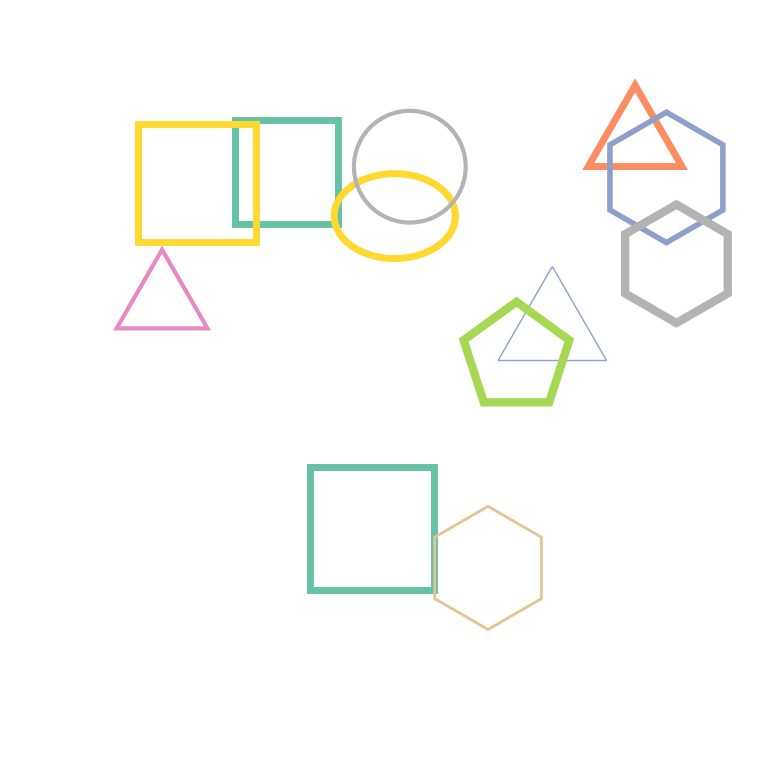[{"shape": "square", "thickness": 2.5, "radius": 0.33, "center": [0.372, 0.777]}, {"shape": "square", "thickness": 2.5, "radius": 0.4, "center": [0.483, 0.314]}, {"shape": "triangle", "thickness": 2.5, "radius": 0.35, "center": [0.825, 0.819]}, {"shape": "hexagon", "thickness": 2, "radius": 0.42, "center": [0.865, 0.77]}, {"shape": "triangle", "thickness": 0.5, "radius": 0.41, "center": [0.717, 0.572]}, {"shape": "triangle", "thickness": 1.5, "radius": 0.34, "center": [0.21, 0.608]}, {"shape": "pentagon", "thickness": 3, "radius": 0.36, "center": [0.671, 0.536]}, {"shape": "oval", "thickness": 2.5, "radius": 0.39, "center": [0.513, 0.719]}, {"shape": "square", "thickness": 2.5, "radius": 0.38, "center": [0.255, 0.763]}, {"shape": "hexagon", "thickness": 1, "radius": 0.4, "center": [0.634, 0.262]}, {"shape": "hexagon", "thickness": 3, "radius": 0.38, "center": [0.878, 0.657]}, {"shape": "circle", "thickness": 1.5, "radius": 0.36, "center": [0.532, 0.784]}]